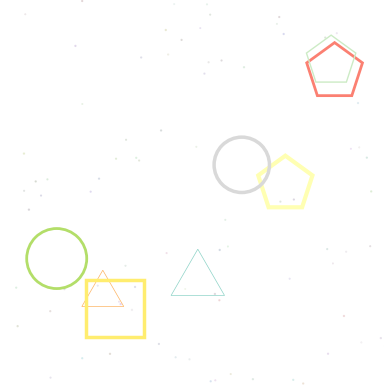[{"shape": "triangle", "thickness": 0.5, "radius": 0.4, "center": [0.514, 0.273]}, {"shape": "pentagon", "thickness": 3, "radius": 0.37, "center": [0.741, 0.522]}, {"shape": "pentagon", "thickness": 2, "radius": 0.38, "center": [0.869, 0.813]}, {"shape": "triangle", "thickness": 0.5, "radius": 0.31, "center": [0.267, 0.235]}, {"shape": "circle", "thickness": 2, "radius": 0.39, "center": [0.147, 0.328]}, {"shape": "circle", "thickness": 2.5, "radius": 0.36, "center": [0.628, 0.572]}, {"shape": "pentagon", "thickness": 1, "radius": 0.34, "center": [0.86, 0.841]}, {"shape": "square", "thickness": 2.5, "radius": 0.37, "center": [0.299, 0.199]}]